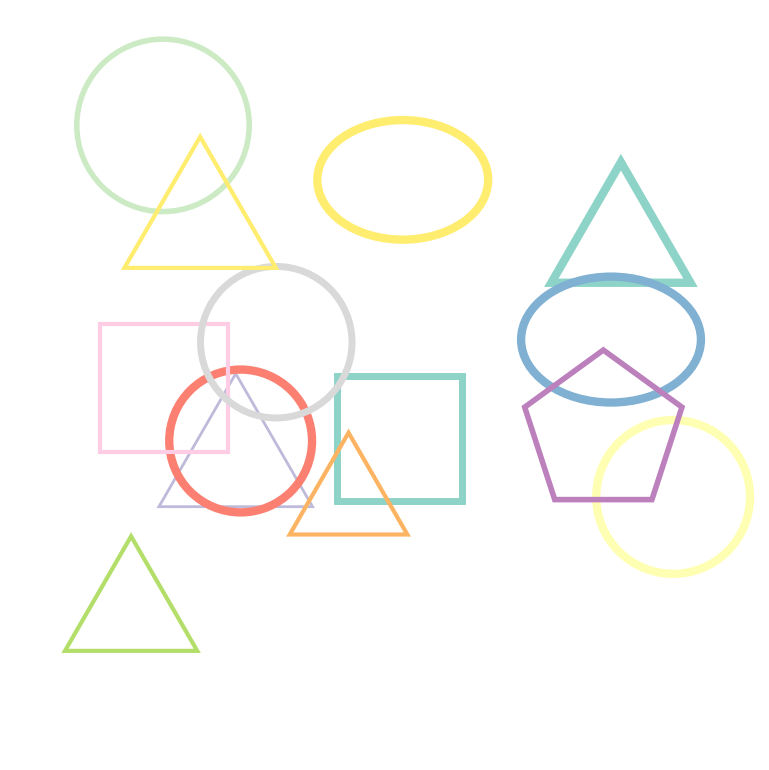[{"shape": "triangle", "thickness": 3, "radius": 0.52, "center": [0.806, 0.685]}, {"shape": "square", "thickness": 2.5, "radius": 0.41, "center": [0.519, 0.431]}, {"shape": "circle", "thickness": 3, "radius": 0.5, "center": [0.874, 0.355]}, {"shape": "triangle", "thickness": 1, "radius": 0.58, "center": [0.306, 0.4]}, {"shape": "circle", "thickness": 3, "radius": 0.46, "center": [0.313, 0.427]}, {"shape": "oval", "thickness": 3, "radius": 0.58, "center": [0.794, 0.559]}, {"shape": "triangle", "thickness": 1.5, "radius": 0.44, "center": [0.453, 0.35]}, {"shape": "triangle", "thickness": 1.5, "radius": 0.5, "center": [0.17, 0.204]}, {"shape": "square", "thickness": 1.5, "radius": 0.42, "center": [0.213, 0.496]}, {"shape": "circle", "thickness": 2.5, "radius": 0.49, "center": [0.359, 0.556]}, {"shape": "pentagon", "thickness": 2, "radius": 0.54, "center": [0.784, 0.438]}, {"shape": "circle", "thickness": 2, "radius": 0.56, "center": [0.212, 0.837]}, {"shape": "triangle", "thickness": 1.5, "radius": 0.57, "center": [0.26, 0.709]}, {"shape": "oval", "thickness": 3, "radius": 0.55, "center": [0.523, 0.766]}]